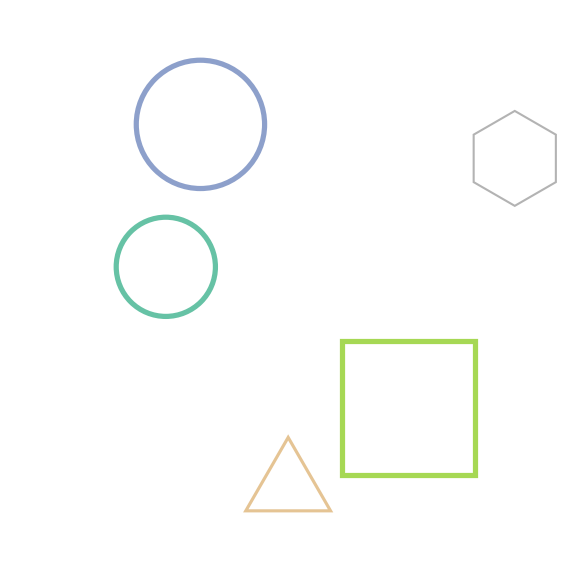[{"shape": "circle", "thickness": 2.5, "radius": 0.43, "center": [0.287, 0.537]}, {"shape": "circle", "thickness": 2.5, "radius": 0.56, "center": [0.347, 0.784]}, {"shape": "square", "thickness": 2.5, "radius": 0.58, "center": [0.707, 0.293]}, {"shape": "triangle", "thickness": 1.5, "radius": 0.42, "center": [0.499, 0.157]}, {"shape": "hexagon", "thickness": 1, "radius": 0.41, "center": [0.891, 0.725]}]